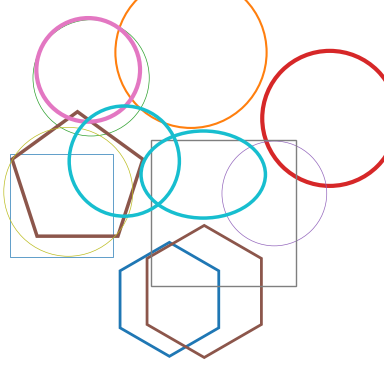[{"shape": "square", "thickness": 0.5, "radius": 0.67, "center": [0.16, 0.465]}, {"shape": "hexagon", "thickness": 2, "radius": 0.74, "center": [0.44, 0.223]}, {"shape": "circle", "thickness": 1.5, "radius": 0.98, "center": [0.496, 0.864]}, {"shape": "circle", "thickness": 0.5, "radius": 0.75, "center": [0.237, 0.798]}, {"shape": "circle", "thickness": 3, "radius": 0.88, "center": [0.857, 0.693]}, {"shape": "circle", "thickness": 0.5, "radius": 0.68, "center": [0.713, 0.497]}, {"shape": "pentagon", "thickness": 2.5, "radius": 0.89, "center": [0.201, 0.531]}, {"shape": "hexagon", "thickness": 2, "radius": 0.86, "center": [0.53, 0.243]}, {"shape": "circle", "thickness": 3, "radius": 0.67, "center": [0.229, 0.818]}, {"shape": "square", "thickness": 1, "radius": 0.95, "center": [0.58, 0.447]}, {"shape": "circle", "thickness": 0.5, "radius": 0.84, "center": [0.177, 0.502]}, {"shape": "circle", "thickness": 2.5, "radius": 0.72, "center": [0.323, 0.582]}, {"shape": "oval", "thickness": 2.5, "radius": 0.81, "center": [0.528, 0.547]}]